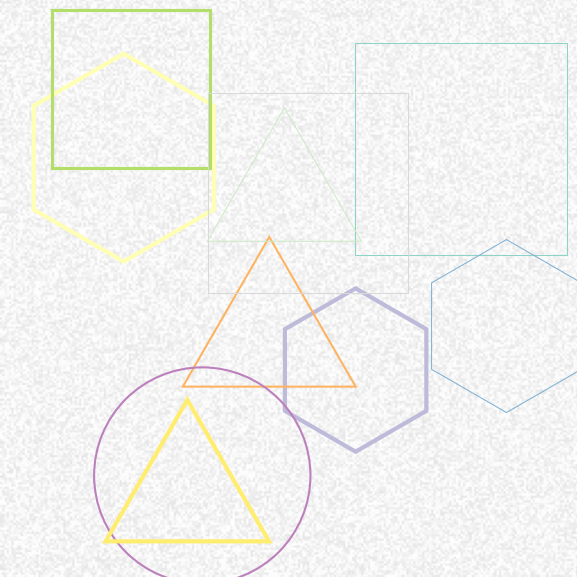[{"shape": "square", "thickness": 0.5, "radius": 0.92, "center": [0.799, 0.742]}, {"shape": "hexagon", "thickness": 2, "radius": 0.9, "center": [0.214, 0.726]}, {"shape": "hexagon", "thickness": 2, "radius": 0.71, "center": [0.616, 0.358]}, {"shape": "hexagon", "thickness": 0.5, "radius": 0.75, "center": [0.877, 0.435]}, {"shape": "triangle", "thickness": 1, "radius": 0.86, "center": [0.466, 0.416]}, {"shape": "square", "thickness": 1.5, "radius": 0.68, "center": [0.227, 0.845]}, {"shape": "square", "thickness": 0.5, "radius": 0.87, "center": [0.534, 0.664]}, {"shape": "circle", "thickness": 1, "radius": 0.94, "center": [0.35, 0.176]}, {"shape": "triangle", "thickness": 0.5, "radius": 0.77, "center": [0.492, 0.658]}, {"shape": "triangle", "thickness": 2, "radius": 0.82, "center": [0.324, 0.143]}]